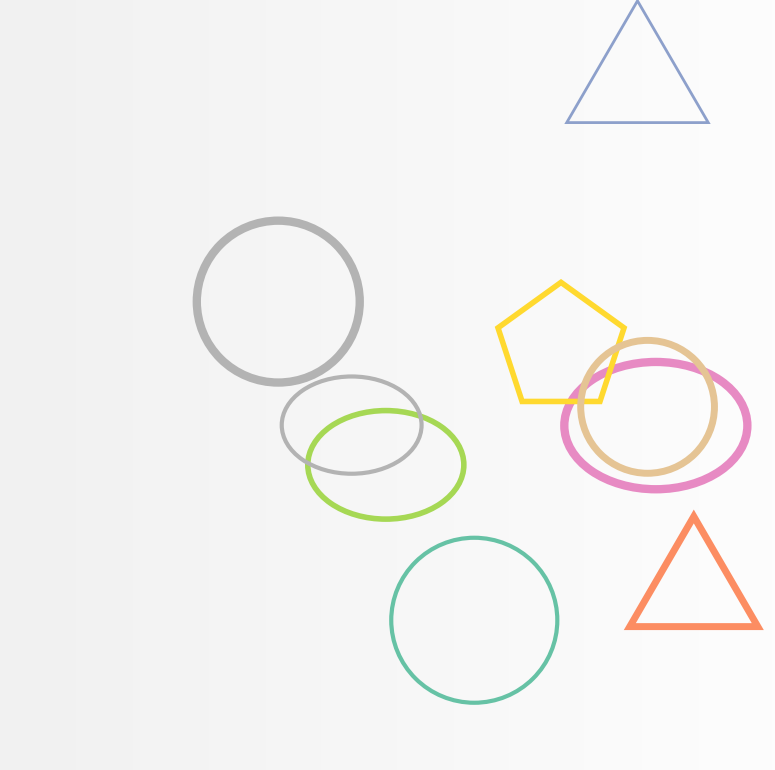[{"shape": "circle", "thickness": 1.5, "radius": 0.54, "center": [0.612, 0.194]}, {"shape": "triangle", "thickness": 2.5, "radius": 0.48, "center": [0.895, 0.234]}, {"shape": "triangle", "thickness": 1, "radius": 0.53, "center": [0.823, 0.893]}, {"shape": "oval", "thickness": 3, "radius": 0.59, "center": [0.846, 0.447]}, {"shape": "oval", "thickness": 2, "radius": 0.5, "center": [0.498, 0.396]}, {"shape": "pentagon", "thickness": 2, "radius": 0.43, "center": [0.724, 0.548]}, {"shape": "circle", "thickness": 2.5, "radius": 0.43, "center": [0.836, 0.472]}, {"shape": "oval", "thickness": 1.5, "radius": 0.45, "center": [0.454, 0.448]}, {"shape": "circle", "thickness": 3, "radius": 0.53, "center": [0.359, 0.608]}]